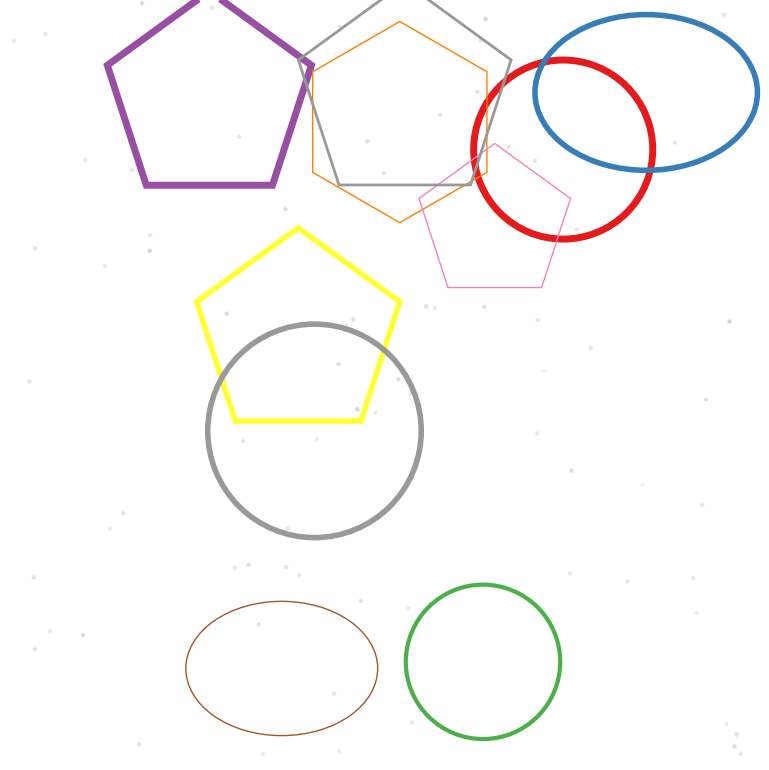[{"shape": "circle", "thickness": 2.5, "radius": 0.58, "center": [0.731, 0.806]}, {"shape": "oval", "thickness": 2, "radius": 0.72, "center": [0.839, 0.88]}, {"shape": "circle", "thickness": 1.5, "radius": 0.5, "center": [0.627, 0.14]}, {"shape": "pentagon", "thickness": 2.5, "radius": 0.7, "center": [0.272, 0.872]}, {"shape": "hexagon", "thickness": 0.5, "radius": 0.65, "center": [0.519, 0.841]}, {"shape": "pentagon", "thickness": 2, "radius": 0.69, "center": [0.387, 0.565]}, {"shape": "oval", "thickness": 0.5, "radius": 0.62, "center": [0.366, 0.132]}, {"shape": "pentagon", "thickness": 0.5, "radius": 0.52, "center": [0.643, 0.71]}, {"shape": "circle", "thickness": 2, "radius": 0.69, "center": [0.408, 0.44]}, {"shape": "pentagon", "thickness": 1, "radius": 0.73, "center": [0.526, 0.877]}]